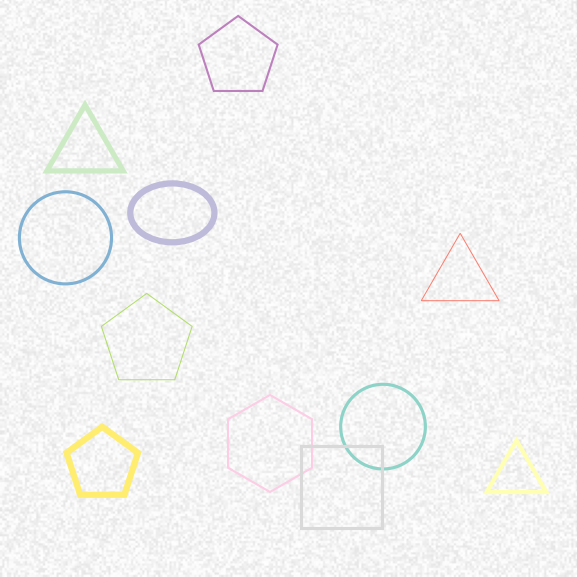[{"shape": "circle", "thickness": 1.5, "radius": 0.37, "center": [0.663, 0.26]}, {"shape": "triangle", "thickness": 2, "radius": 0.3, "center": [0.894, 0.177]}, {"shape": "oval", "thickness": 3, "radius": 0.36, "center": [0.298, 0.631]}, {"shape": "triangle", "thickness": 0.5, "radius": 0.39, "center": [0.797, 0.517]}, {"shape": "circle", "thickness": 1.5, "radius": 0.4, "center": [0.113, 0.587]}, {"shape": "pentagon", "thickness": 0.5, "radius": 0.41, "center": [0.254, 0.408]}, {"shape": "hexagon", "thickness": 1, "radius": 0.42, "center": [0.468, 0.231]}, {"shape": "square", "thickness": 1.5, "radius": 0.35, "center": [0.591, 0.156]}, {"shape": "pentagon", "thickness": 1, "radius": 0.36, "center": [0.412, 0.9]}, {"shape": "triangle", "thickness": 2.5, "radius": 0.38, "center": [0.147, 0.741]}, {"shape": "pentagon", "thickness": 3, "radius": 0.33, "center": [0.177, 0.195]}]